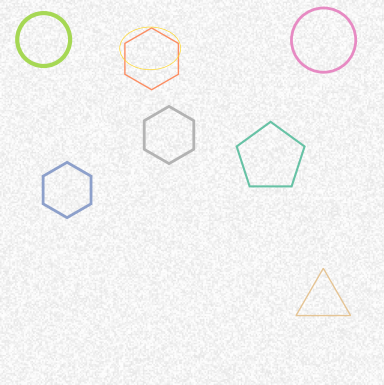[{"shape": "pentagon", "thickness": 1.5, "radius": 0.46, "center": [0.703, 0.591]}, {"shape": "hexagon", "thickness": 1, "radius": 0.4, "center": [0.394, 0.847]}, {"shape": "hexagon", "thickness": 2, "radius": 0.36, "center": [0.174, 0.507]}, {"shape": "circle", "thickness": 2, "radius": 0.42, "center": [0.84, 0.896]}, {"shape": "circle", "thickness": 3, "radius": 0.34, "center": [0.113, 0.897]}, {"shape": "oval", "thickness": 0.5, "radius": 0.4, "center": [0.39, 0.874]}, {"shape": "triangle", "thickness": 1, "radius": 0.41, "center": [0.84, 0.221]}, {"shape": "hexagon", "thickness": 2, "radius": 0.37, "center": [0.439, 0.649]}]